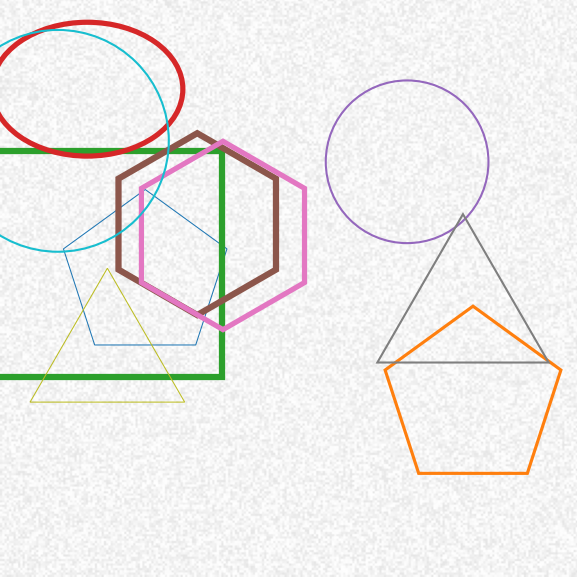[{"shape": "pentagon", "thickness": 0.5, "radius": 0.74, "center": [0.251, 0.522]}, {"shape": "pentagon", "thickness": 1.5, "radius": 0.8, "center": [0.819, 0.309]}, {"shape": "square", "thickness": 3, "radius": 0.98, "center": [0.189, 0.543]}, {"shape": "oval", "thickness": 2.5, "radius": 0.83, "center": [0.151, 0.845]}, {"shape": "circle", "thickness": 1, "radius": 0.7, "center": [0.705, 0.719]}, {"shape": "hexagon", "thickness": 3, "radius": 0.79, "center": [0.342, 0.611]}, {"shape": "hexagon", "thickness": 2.5, "radius": 0.82, "center": [0.386, 0.591]}, {"shape": "triangle", "thickness": 1, "radius": 0.86, "center": [0.802, 0.457]}, {"shape": "triangle", "thickness": 0.5, "radius": 0.77, "center": [0.186, 0.38]}, {"shape": "circle", "thickness": 1, "radius": 0.96, "center": [0.1, 0.755]}]